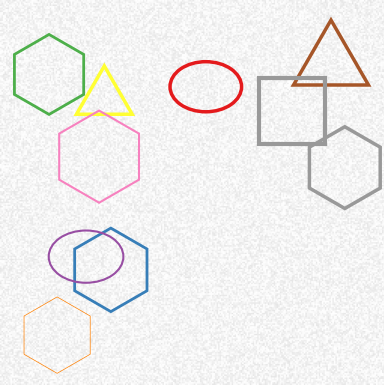[{"shape": "oval", "thickness": 2.5, "radius": 0.46, "center": [0.535, 0.775]}, {"shape": "hexagon", "thickness": 2, "radius": 0.54, "center": [0.288, 0.299]}, {"shape": "hexagon", "thickness": 2, "radius": 0.52, "center": [0.127, 0.807]}, {"shape": "oval", "thickness": 1.5, "radius": 0.48, "center": [0.224, 0.333]}, {"shape": "hexagon", "thickness": 0.5, "radius": 0.5, "center": [0.148, 0.13]}, {"shape": "triangle", "thickness": 2.5, "radius": 0.42, "center": [0.271, 0.745]}, {"shape": "triangle", "thickness": 2.5, "radius": 0.56, "center": [0.86, 0.835]}, {"shape": "hexagon", "thickness": 1.5, "radius": 0.6, "center": [0.257, 0.593]}, {"shape": "square", "thickness": 3, "radius": 0.43, "center": [0.758, 0.711]}, {"shape": "hexagon", "thickness": 2.5, "radius": 0.53, "center": [0.896, 0.565]}]